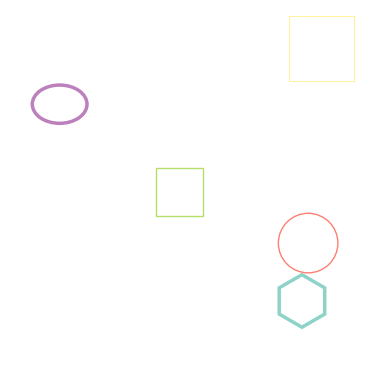[{"shape": "hexagon", "thickness": 2.5, "radius": 0.34, "center": [0.784, 0.218]}, {"shape": "circle", "thickness": 1, "radius": 0.39, "center": [0.8, 0.369]}, {"shape": "square", "thickness": 1, "radius": 0.31, "center": [0.466, 0.501]}, {"shape": "oval", "thickness": 2.5, "radius": 0.36, "center": [0.155, 0.729]}, {"shape": "square", "thickness": 0.5, "radius": 0.42, "center": [0.834, 0.874]}]